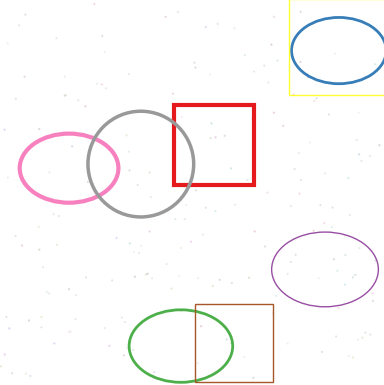[{"shape": "square", "thickness": 3, "radius": 0.52, "center": [0.556, 0.623]}, {"shape": "oval", "thickness": 2, "radius": 0.61, "center": [0.88, 0.869]}, {"shape": "oval", "thickness": 2, "radius": 0.67, "center": [0.47, 0.101]}, {"shape": "oval", "thickness": 1, "radius": 0.69, "center": [0.844, 0.3]}, {"shape": "square", "thickness": 1, "radius": 0.62, "center": [0.875, 0.878]}, {"shape": "square", "thickness": 1, "radius": 0.51, "center": [0.607, 0.11]}, {"shape": "oval", "thickness": 3, "radius": 0.64, "center": [0.179, 0.563]}, {"shape": "circle", "thickness": 2.5, "radius": 0.69, "center": [0.366, 0.574]}]